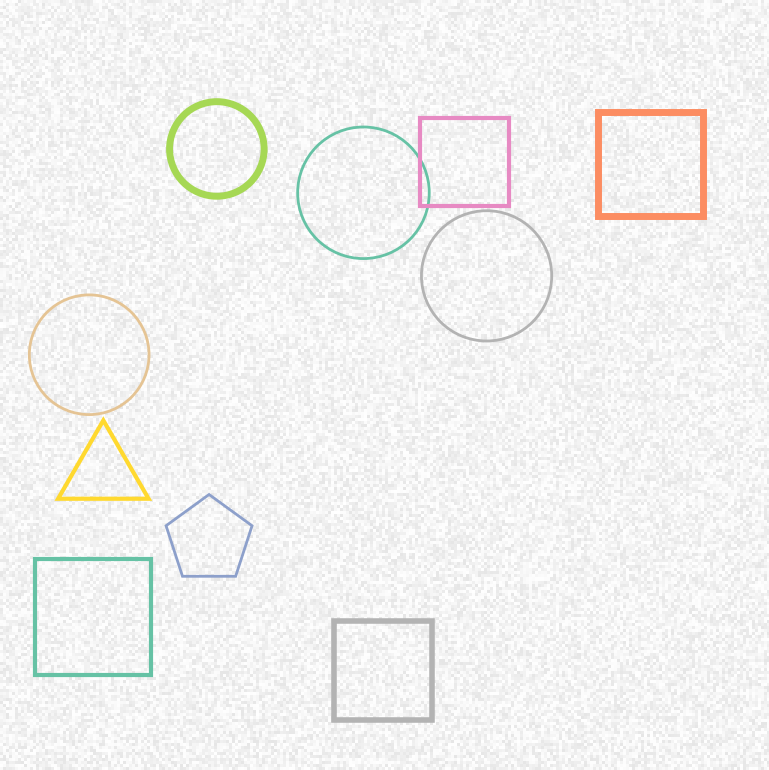[{"shape": "square", "thickness": 1.5, "radius": 0.38, "center": [0.121, 0.199]}, {"shape": "circle", "thickness": 1, "radius": 0.43, "center": [0.472, 0.75]}, {"shape": "square", "thickness": 2.5, "radius": 0.34, "center": [0.845, 0.787]}, {"shape": "pentagon", "thickness": 1, "radius": 0.29, "center": [0.272, 0.299]}, {"shape": "square", "thickness": 1.5, "radius": 0.29, "center": [0.603, 0.79]}, {"shape": "circle", "thickness": 2.5, "radius": 0.31, "center": [0.282, 0.807]}, {"shape": "triangle", "thickness": 1.5, "radius": 0.34, "center": [0.134, 0.386]}, {"shape": "circle", "thickness": 1, "radius": 0.39, "center": [0.116, 0.539]}, {"shape": "circle", "thickness": 1, "radius": 0.42, "center": [0.632, 0.642]}, {"shape": "square", "thickness": 2, "radius": 0.32, "center": [0.498, 0.129]}]